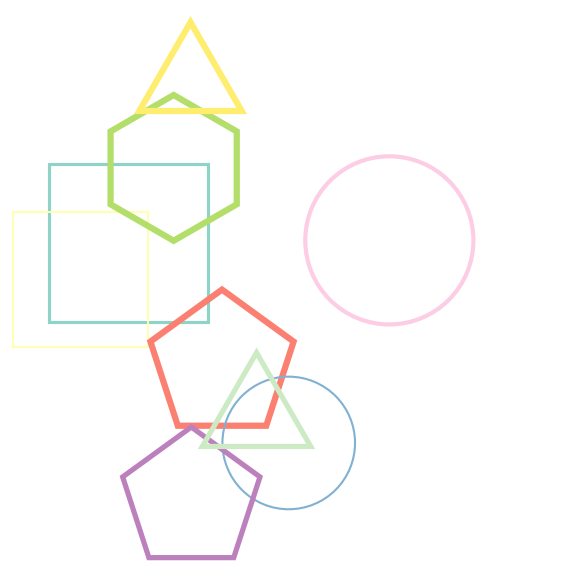[{"shape": "square", "thickness": 1.5, "radius": 0.69, "center": [0.222, 0.579]}, {"shape": "square", "thickness": 1, "radius": 0.58, "center": [0.139, 0.515]}, {"shape": "pentagon", "thickness": 3, "radius": 0.65, "center": [0.384, 0.367]}, {"shape": "circle", "thickness": 1, "radius": 0.57, "center": [0.5, 0.232]}, {"shape": "hexagon", "thickness": 3, "radius": 0.63, "center": [0.301, 0.708]}, {"shape": "circle", "thickness": 2, "radius": 0.73, "center": [0.674, 0.583]}, {"shape": "pentagon", "thickness": 2.5, "radius": 0.62, "center": [0.331, 0.135]}, {"shape": "triangle", "thickness": 2.5, "radius": 0.54, "center": [0.444, 0.28]}, {"shape": "triangle", "thickness": 3, "radius": 0.51, "center": [0.33, 0.858]}]